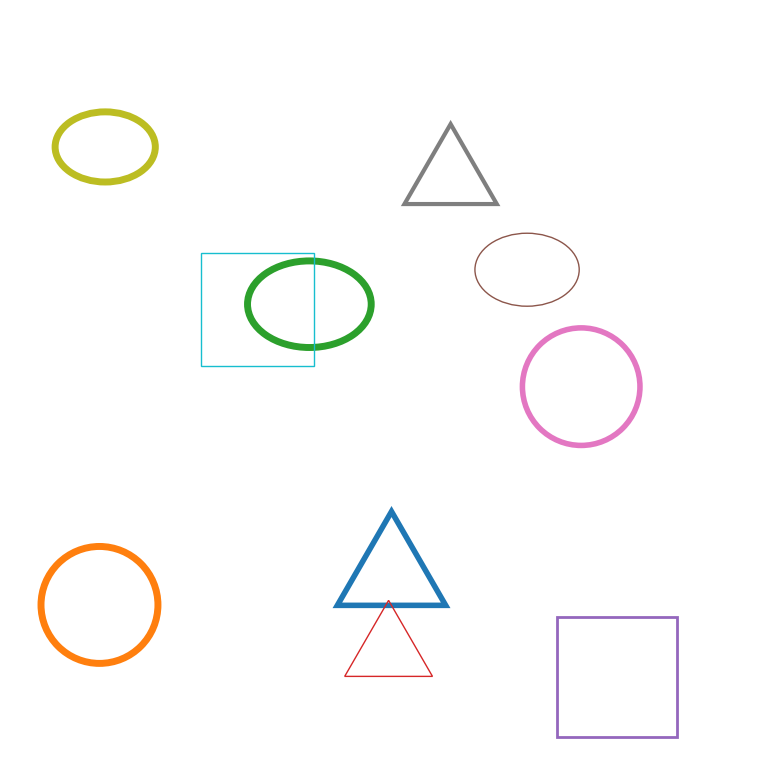[{"shape": "triangle", "thickness": 2, "radius": 0.41, "center": [0.508, 0.254]}, {"shape": "circle", "thickness": 2.5, "radius": 0.38, "center": [0.129, 0.214]}, {"shape": "oval", "thickness": 2.5, "radius": 0.4, "center": [0.402, 0.605]}, {"shape": "triangle", "thickness": 0.5, "radius": 0.33, "center": [0.505, 0.154]}, {"shape": "square", "thickness": 1, "radius": 0.39, "center": [0.801, 0.121]}, {"shape": "oval", "thickness": 0.5, "radius": 0.34, "center": [0.685, 0.65]}, {"shape": "circle", "thickness": 2, "radius": 0.38, "center": [0.755, 0.498]}, {"shape": "triangle", "thickness": 1.5, "radius": 0.35, "center": [0.585, 0.77]}, {"shape": "oval", "thickness": 2.5, "radius": 0.33, "center": [0.137, 0.809]}, {"shape": "square", "thickness": 0.5, "radius": 0.37, "center": [0.335, 0.598]}]